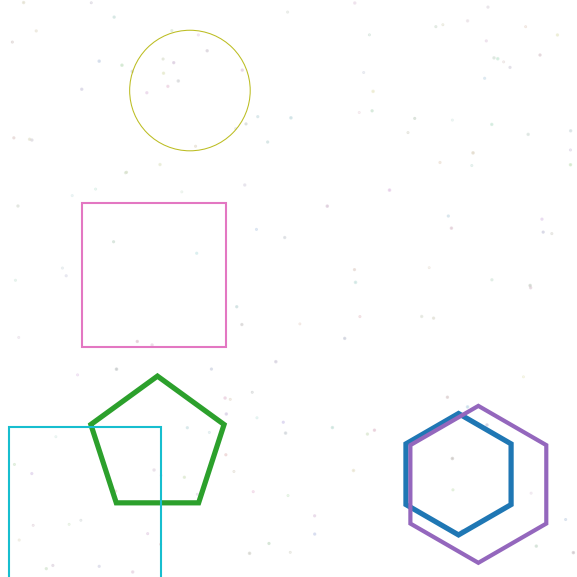[{"shape": "hexagon", "thickness": 2.5, "radius": 0.53, "center": [0.794, 0.178]}, {"shape": "pentagon", "thickness": 2.5, "radius": 0.61, "center": [0.273, 0.227]}, {"shape": "hexagon", "thickness": 2, "radius": 0.68, "center": [0.828, 0.16]}, {"shape": "square", "thickness": 1, "radius": 0.62, "center": [0.267, 0.522]}, {"shape": "circle", "thickness": 0.5, "radius": 0.52, "center": [0.329, 0.842]}, {"shape": "square", "thickness": 1, "radius": 0.66, "center": [0.147, 0.128]}]